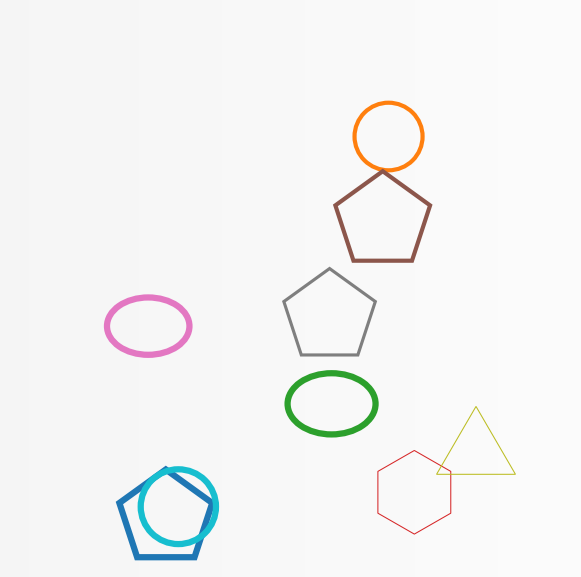[{"shape": "pentagon", "thickness": 3, "radius": 0.42, "center": [0.285, 0.102]}, {"shape": "circle", "thickness": 2, "radius": 0.29, "center": [0.668, 0.763]}, {"shape": "oval", "thickness": 3, "radius": 0.38, "center": [0.57, 0.3]}, {"shape": "hexagon", "thickness": 0.5, "radius": 0.36, "center": [0.713, 0.147]}, {"shape": "pentagon", "thickness": 2, "radius": 0.43, "center": [0.658, 0.617]}, {"shape": "oval", "thickness": 3, "radius": 0.35, "center": [0.255, 0.434]}, {"shape": "pentagon", "thickness": 1.5, "radius": 0.41, "center": [0.567, 0.451]}, {"shape": "triangle", "thickness": 0.5, "radius": 0.39, "center": [0.819, 0.217]}, {"shape": "circle", "thickness": 3, "radius": 0.32, "center": [0.307, 0.122]}]